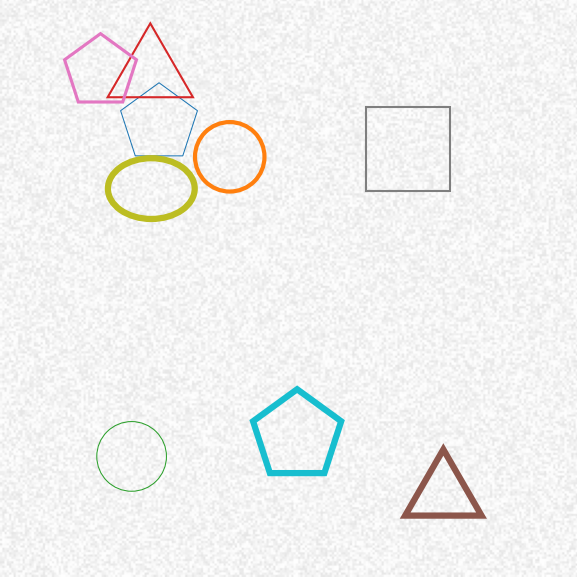[{"shape": "pentagon", "thickness": 0.5, "radius": 0.35, "center": [0.275, 0.786]}, {"shape": "circle", "thickness": 2, "radius": 0.3, "center": [0.398, 0.728]}, {"shape": "circle", "thickness": 0.5, "radius": 0.3, "center": [0.228, 0.209]}, {"shape": "triangle", "thickness": 1, "radius": 0.43, "center": [0.26, 0.873]}, {"shape": "triangle", "thickness": 3, "radius": 0.38, "center": [0.768, 0.145]}, {"shape": "pentagon", "thickness": 1.5, "radius": 0.33, "center": [0.174, 0.875]}, {"shape": "square", "thickness": 1, "radius": 0.36, "center": [0.706, 0.741]}, {"shape": "oval", "thickness": 3, "radius": 0.38, "center": [0.262, 0.673]}, {"shape": "pentagon", "thickness": 3, "radius": 0.4, "center": [0.515, 0.245]}]